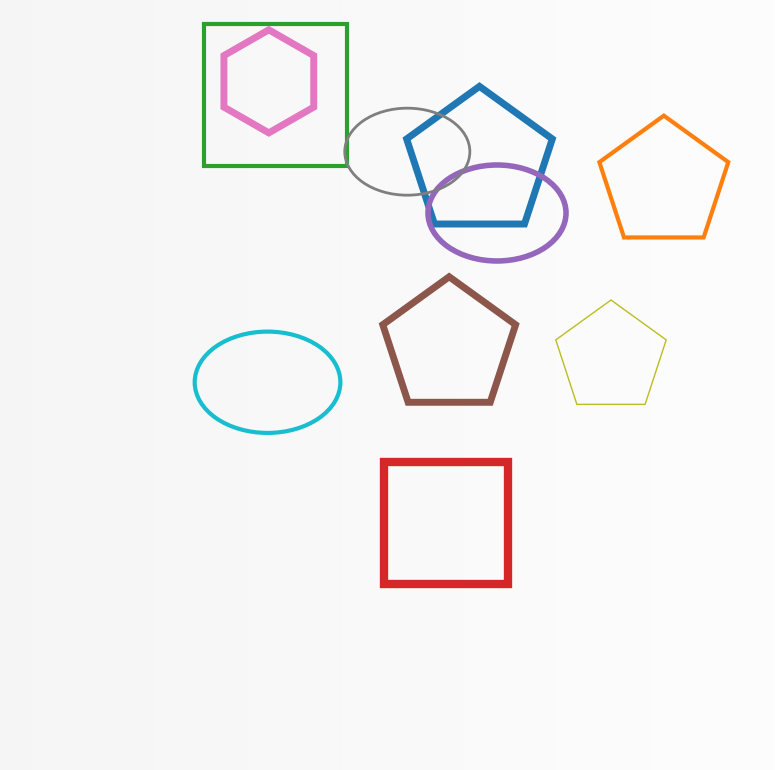[{"shape": "pentagon", "thickness": 2.5, "radius": 0.49, "center": [0.619, 0.789]}, {"shape": "pentagon", "thickness": 1.5, "radius": 0.44, "center": [0.857, 0.762]}, {"shape": "square", "thickness": 1.5, "radius": 0.46, "center": [0.356, 0.877]}, {"shape": "square", "thickness": 3, "radius": 0.4, "center": [0.576, 0.321]}, {"shape": "oval", "thickness": 2, "radius": 0.45, "center": [0.641, 0.723]}, {"shape": "pentagon", "thickness": 2.5, "radius": 0.45, "center": [0.58, 0.55]}, {"shape": "hexagon", "thickness": 2.5, "radius": 0.33, "center": [0.347, 0.894]}, {"shape": "oval", "thickness": 1, "radius": 0.4, "center": [0.526, 0.803]}, {"shape": "pentagon", "thickness": 0.5, "radius": 0.37, "center": [0.788, 0.535]}, {"shape": "oval", "thickness": 1.5, "radius": 0.47, "center": [0.345, 0.504]}]